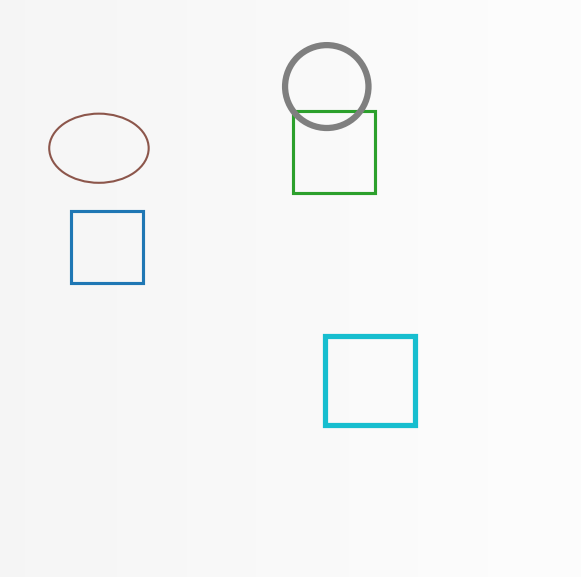[{"shape": "square", "thickness": 1.5, "radius": 0.31, "center": [0.184, 0.571]}, {"shape": "square", "thickness": 1.5, "radius": 0.35, "center": [0.574, 0.737]}, {"shape": "oval", "thickness": 1, "radius": 0.43, "center": [0.17, 0.742]}, {"shape": "circle", "thickness": 3, "radius": 0.36, "center": [0.562, 0.849]}, {"shape": "square", "thickness": 2.5, "radius": 0.39, "center": [0.636, 0.34]}]